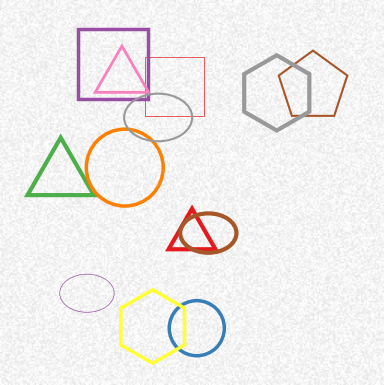[{"shape": "triangle", "thickness": 3, "radius": 0.35, "center": [0.499, 0.388]}, {"shape": "square", "thickness": 0.5, "radius": 0.38, "center": [0.452, 0.775]}, {"shape": "circle", "thickness": 2.5, "radius": 0.36, "center": [0.511, 0.148]}, {"shape": "triangle", "thickness": 3, "radius": 0.5, "center": [0.158, 0.543]}, {"shape": "oval", "thickness": 0.5, "radius": 0.35, "center": [0.226, 0.238]}, {"shape": "square", "thickness": 2.5, "radius": 0.45, "center": [0.294, 0.834]}, {"shape": "circle", "thickness": 2.5, "radius": 0.5, "center": [0.324, 0.565]}, {"shape": "hexagon", "thickness": 2.5, "radius": 0.48, "center": [0.397, 0.152]}, {"shape": "oval", "thickness": 3, "radius": 0.37, "center": [0.541, 0.395]}, {"shape": "pentagon", "thickness": 1.5, "radius": 0.47, "center": [0.813, 0.775]}, {"shape": "triangle", "thickness": 2, "radius": 0.4, "center": [0.317, 0.8]}, {"shape": "oval", "thickness": 1.5, "radius": 0.44, "center": [0.411, 0.695]}, {"shape": "hexagon", "thickness": 3, "radius": 0.49, "center": [0.719, 0.759]}]